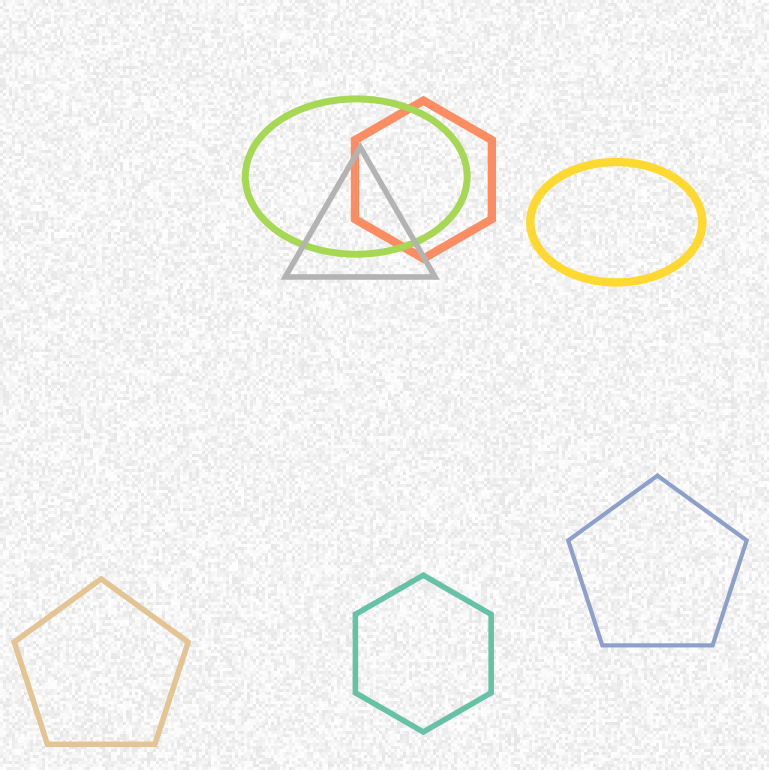[{"shape": "hexagon", "thickness": 2, "radius": 0.51, "center": [0.55, 0.151]}, {"shape": "hexagon", "thickness": 3, "radius": 0.51, "center": [0.55, 0.767]}, {"shape": "pentagon", "thickness": 1.5, "radius": 0.61, "center": [0.854, 0.26]}, {"shape": "oval", "thickness": 2.5, "radius": 0.72, "center": [0.463, 0.771]}, {"shape": "oval", "thickness": 3, "radius": 0.56, "center": [0.8, 0.711]}, {"shape": "pentagon", "thickness": 2, "radius": 0.59, "center": [0.131, 0.129]}, {"shape": "triangle", "thickness": 2, "radius": 0.56, "center": [0.468, 0.696]}]